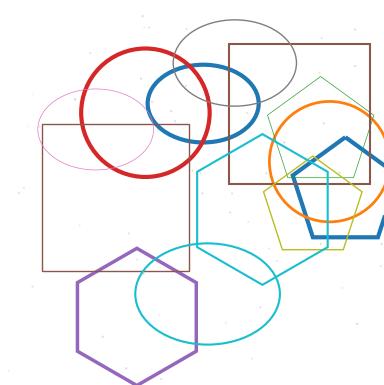[{"shape": "oval", "thickness": 3, "radius": 0.72, "center": [0.528, 0.731]}, {"shape": "pentagon", "thickness": 3, "radius": 0.72, "center": [0.897, 0.5]}, {"shape": "circle", "thickness": 2, "radius": 0.78, "center": [0.856, 0.58]}, {"shape": "pentagon", "thickness": 0.5, "radius": 0.73, "center": [0.833, 0.656]}, {"shape": "circle", "thickness": 3, "radius": 0.83, "center": [0.378, 0.707]}, {"shape": "hexagon", "thickness": 2.5, "radius": 0.89, "center": [0.355, 0.177]}, {"shape": "square", "thickness": 1.5, "radius": 0.91, "center": [0.778, 0.704]}, {"shape": "square", "thickness": 1, "radius": 0.96, "center": [0.299, 0.487]}, {"shape": "oval", "thickness": 0.5, "radius": 0.75, "center": [0.249, 0.664]}, {"shape": "oval", "thickness": 1, "radius": 0.8, "center": [0.61, 0.836]}, {"shape": "pentagon", "thickness": 1, "radius": 0.67, "center": [0.813, 0.46]}, {"shape": "oval", "thickness": 1.5, "radius": 0.94, "center": [0.539, 0.236]}, {"shape": "hexagon", "thickness": 1.5, "radius": 0.98, "center": [0.682, 0.456]}]